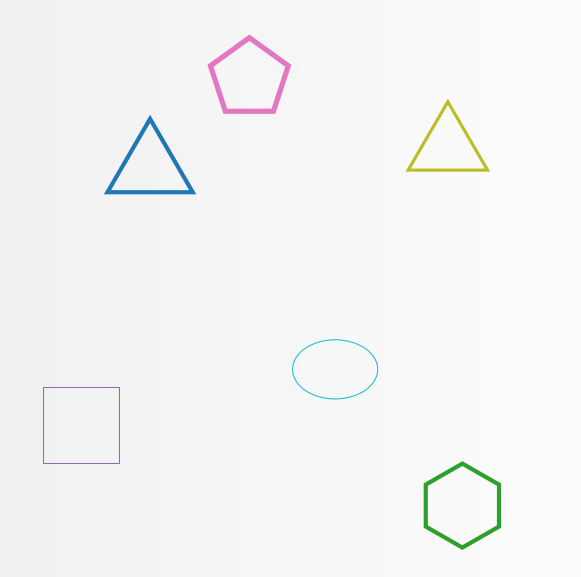[{"shape": "triangle", "thickness": 2, "radius": 0.42, "center": [0.258, 0.709]}, {"shape": "hexagon", "thickness": 2, "radius": 0.36, "center": [0.795, 0.124]}, {"shape": "square", "thickness": 0.5, "radius": 0.33, "center": [0.139, 0.263]}, {"shape": "pentagon", "thickness": 2.5, "radius": 0.35, "center": [0.429, 0.863]}, {"shape": "triangle", "thickness": 1.5, "radius": 0.39, "center": [0.77, 0.744]}, {"shape": "oval", "thickness": 0.5, "radius": 0.37, "center": [0.577, 0.36]}]